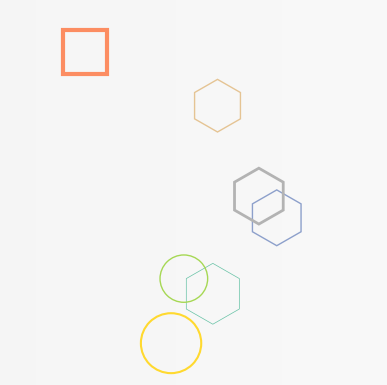[{"shape": "hexagon", "thickness": 0.5, "radius": 0.4, "center": [0.549, 0.237]}, {"shape": "square", "thickness": 3, "radius": 0.29, "center": [0.22, 0.864]}, {"shape": "hexagon", "thickness": 1, "radius": 0.36, "center": [0.714, 0.434]}, {"shape": "circle", "thickness": 1, "radius": 0.31, "center": [0.474, 0.276]}, {"shape": "circle", "thickness": 1.5, "radius": 0.39, "center": [0.441, 0.109]}, {"shape": "hexagon", "thickness": 1, "radius": 0.34, "center": [0.561, 0.725]}, {"shape": "hexagon", "thickness": 2, "radius": 0.36, "center": [0.668, 0.491]}]